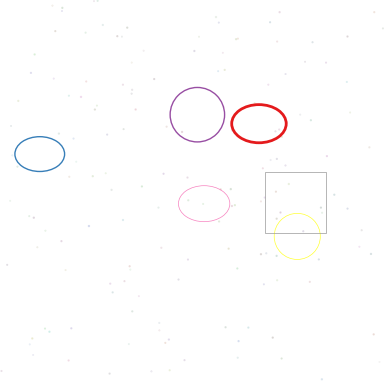[{"shape": "oval", "thickness": 2, "radius": 0.35, "center": [0.673, 0.679]}, {"shape": "oval", "thickness": 1, "radius": 0.32, "center": [0.103, 0.6]}, {"shape": "circle", "thickness": 1, "radius": 0.35, "center": [0.513, 0.702]}, {"shape": "circle", "thickness": 0.5, "radius": 0.3, "center": [0.772, 0.386]}, {"shape": "oval", "thickness": 0.5, "radius": 0.33, "center": [0.53, 0.471]}, {"shape": "square", "thickness": 0.5, "radius": 0.4, "center": [0.767, 0.473]}]